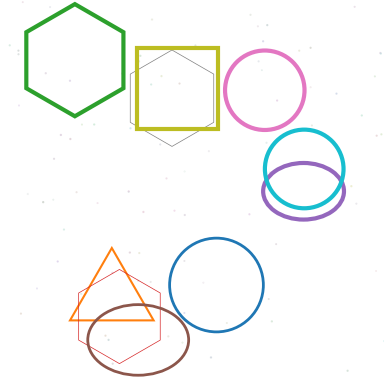[{"shape": "circle", "thickness": 2, "radius": 0.61, "center": [0.562, 0.26]}, {"shape": "triangle", "thickness": 1.5, "radius": 0.63, "center": [0.29, 0.23]}, {"shape": "hexagon", "thickness": 3, "radius": 0.73, "center": [0.194, 0.844]}, {"shape": "hexagon", "thickness": 0.5, "radius": 0.61, "center": [0.31, 0.178]}, {"shape": "oval", "thickness": 3, "radius": 0.52, "center": [0.788, 0.503]}, {"shape": "oval", "thickness": 2, "radius": 0.66, "center": [0.359, 0.117]}, {"shape": "circle", "thickness": 3, "radius": 0.52, "center": [0.688, 0.766]}, {"shape": "hexagon", "thickness": 0.5, "radius": 0.63, "center": [0.447, 0.745]}, {"shape": "square", "thickness": 3, "radius": 0.53, "center": [0.461, 0.769]}, {"shape": "circle", "thickness": 3, "radius": 0.51, "center": [0.79, 0.561]}]